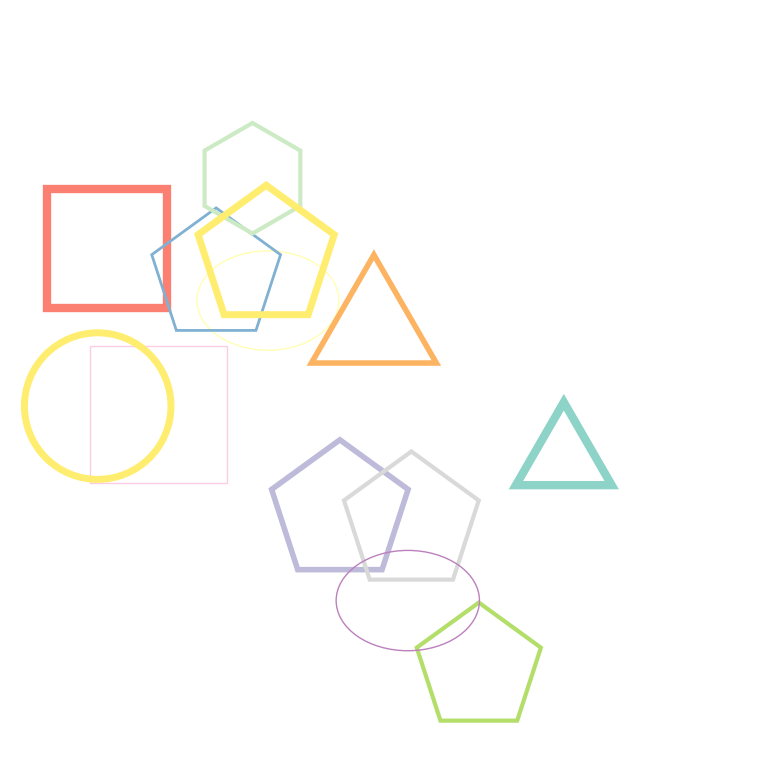[{"shape": "triangle", "thickness": 3, "radius": 0.36, "center": [0.732, 0.406]}, {"shape": "oval", "thickness": 0.5, "radius": 0.46, "center": [0.348, 0.61]}, {"shape": "pentagon", "thickness": 2, "radius": 0.47, "center": [0.441, 0.336]}, {"shape": "square", "thickness": 3, "radius": 0.39, "center": [0.139, 0.677]}, {"shape": "pentagon", "thickness": 1, "radius": 0.44, "center": [0.281, 0.642]}, {"shape": "triangle", "thickness": 2, "radius": 0.47, "center": [0.486, 0.575]}, {"shape": "pentagon", "thickness": 1.5, "radius": 0.42, "center": [0.622, 0.133]}, {"shape": "square", "thickness": 0.5, "radius": 0.44, "center": [0.206, 0.462]}, {"shape": "pentagon", "thickness": 1.5, "radius": 0.46, "center": [0.534, 0.322]}, {"shape": "oval", "thickness": 0.5, "radius": 0.47, "center": [0.53, 0.22]}, {"shape": "hexagon", "thickness": 1.5, "radius": 0.36, "center": [0.328, 0.769]}, {"shape": "circle", "thickness": 2.5, "radius": 0.48, "center": [0.127, 0.473]}, {"shape": "pentagon", "thickness": 2.5, "radius": 0.46, "center": [0.346, 0.667]}]